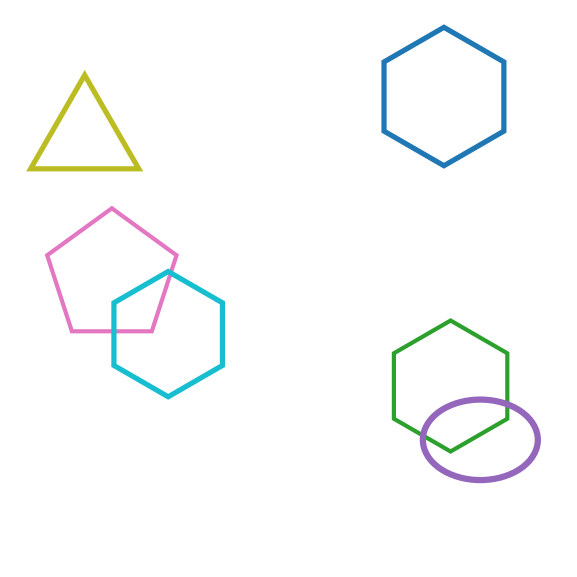[{"shape": "hexagon", "thickness": 2.5, "radius": 0.6, "center": [0.769, 0.832]}, {"shape": "hexagon", "thickness": 2, "radius": 0.57, "center": [0.78, 0.331]}, {"shape": "oval", "thickness": 3, "radius": 0.5, "center": [0.832, 0.238]}, {"shape": "pentagon", "thickness": 2, "radius": 0.59, "center": [0.194, 0.521]}, {"shape": "triangle", "thickness": 2.5, "radius": 0.54, "center": [0.147, 0.761]}, {"shape": "hexagon", "thickness": 2.5, "radius": 0.54, "center": [0.291, 0.421]}]